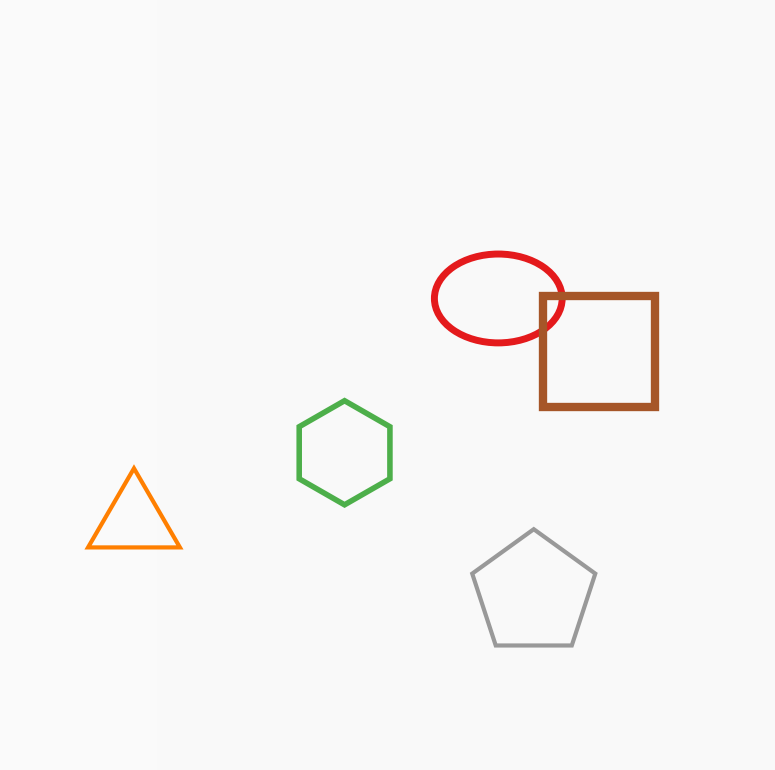[{"shape": "oval", "thickness": 2.5, "radius": 0.41, "center": [0.643, 0.612]}, {"shape": "hexagon", "thickness": 2, "radius": 0.34, "center": [0.445, 0.412]}, {"shape": "triangle", "thickness": 1.5, "radius": 0.34, "center": [0.173, 0.323]}, {"shape": "square", "thickness": 3, "radius": 0.36, "center": [0.773, 0.543]}, {"shape": "pentagon", "thickness": 1.5, "radius": 0.42, "center": [0.689, 0.229]}]